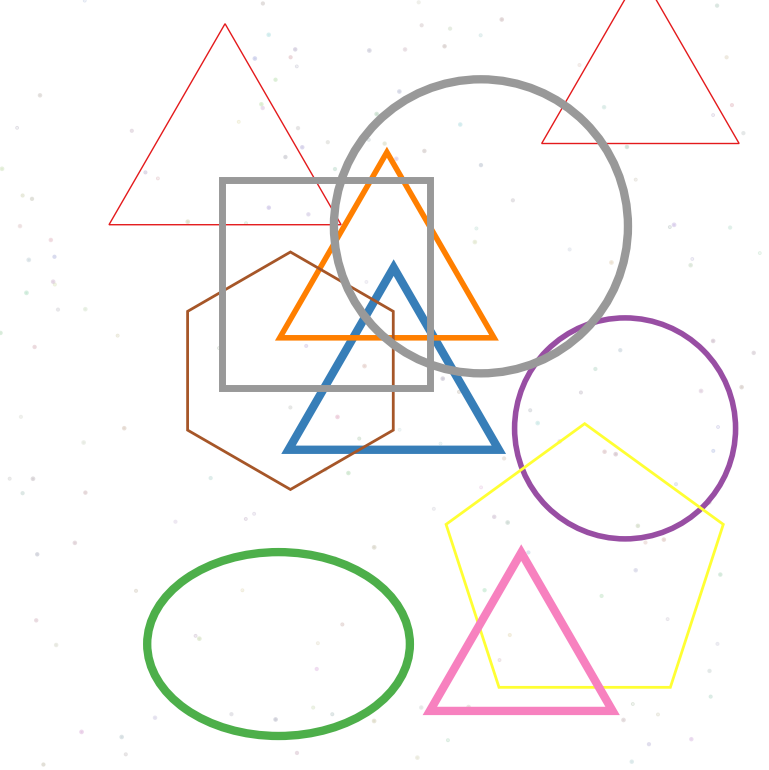[{"shape": "triangle", "thickness": 0.5, "radius": 0.87, "center": [0.292, 0.795]}, {"shape": "triangle", "thickness": 0.5, "radius": 0.74, "center": [0.832, 0.888]}, {"shape": "triangle", "thickness": 3, "radius": 0.79, "center": [0.511, 0.495]}, {"shape": "oval", "thickness": 3, "radius": 0.85, "center": [0.362, 0.164]}, {"shape": "circle", "thickness": 2, "radius": 0.72, "center": [0.812, 0.444]}, {"shape": "triangle", "thickness": 2, "radius": 0.8, "center": [0.502, 0.642]}, {"shape": "pentagon", "thickness": 1, "radius": 0.95, "center": [0.759, 0.26]}, {"shape": "hexagon", "thickness": 1, "radius": 0.77, "center": [0.377, 0.519]}, {"shape": "triangle", "thickness": 3, "radius": 0.69, "center": [0.677, 0.145]}, {"shape": "square", "thickness": 2.5, "radius": 0.67, "center": [0.423, 0.631]}, {"shape": "circle", "thickness": 3, "radius": 0.95, "center": [0.625, 0.706]}]